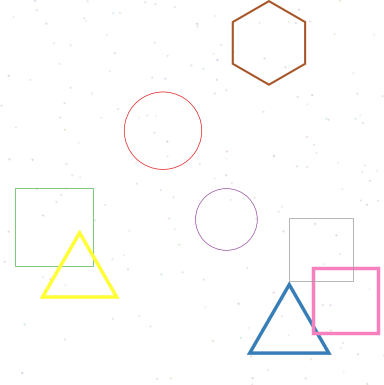[{"shape": "circle", "thickness": 0.5, "radius": 0.5, "center": [0.423, 0.661]}, {"shape": "triangle", "thickness": 2.5, "radius": 0.59, "center": [0.751, 0.142]}, {"shape": "square", "thickness": 0.5, "radius": 0.51, "center": [0.141, 0.411]}, {"shape": "circle", "thickness": 0.5, "radius": 0.4, "center": [0.588, 0.43]}, {"shape": "triangle", "thickness": 2.5, "radius": 0.56, "center": [0.207, 0.284]}, {"shape": "hexagon", "thickness": 1.5, "radius": 0.54, "center": [0.699, 0.889]}, {"shape": "square", "thickness": 2.5, "radius": 0.42, "center": [0.897, 0.22]}, {"shape": "square", "thickness": 0.5, "radius": 0.41, "center": [0.833, 0.352]}]